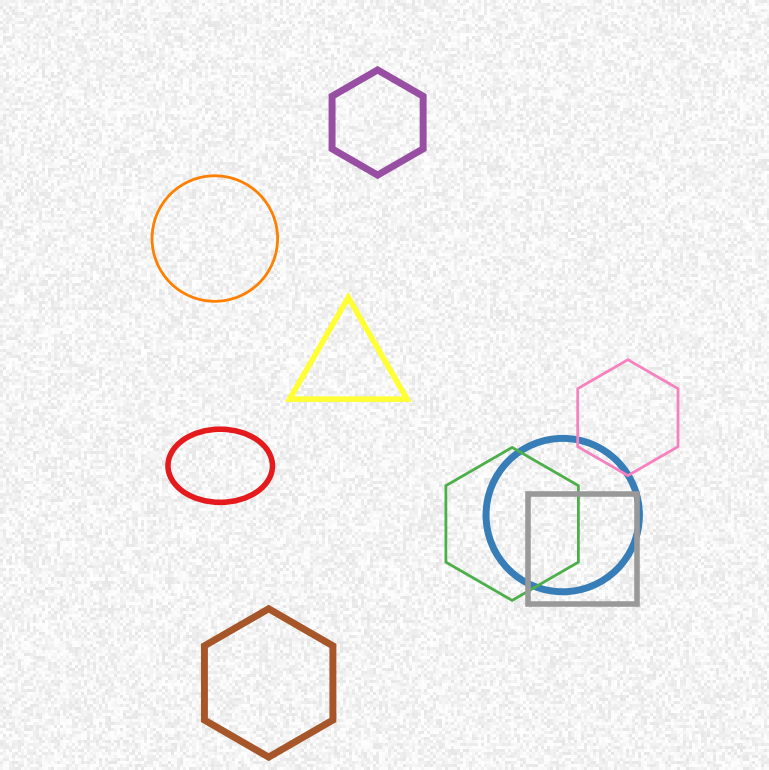[{"shape": "oval", "thickness": 2, "radius": 0.34, "center": [0.286, 0.395]}, {"shape": "circle", "thickness": 2.5, "radius": 0.5, "center": [0.731, 0.331]}, {"shape": "hexagon", "thickness": 1, "radius": 0.5, "center": [0.665, 0.32]}, {"shape": "hexagon", "thickness": 2.5, "radius": 0.34, "center": [0.49, 0.841]}, {"shape": "circle", "thickness": 1, "radius": 0.41, "center": [0.279, 0.69]}, {"shape": "triangle", "thickness": 2, "radius": 0.44, "center": [0.452, 0.526]}, {"shape": "hexagon", "thickness": 2.5, "radius": 0.48, "center": [0.349, 0.113]}, {"shape": "hexagon", "thickness": 1, "radius": 0.38, "center": [0.815, 0.458]}, {"shape": "square", "thickness": 2, "radius": 0.36, "center": [0.757, 0.287]}]